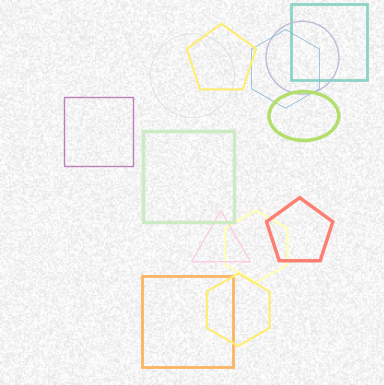[{"shape": "square", "thickness": 2, "radius": 0.5, "center": [0.855, 0.891]}, {"shape": "hexagon", "thickness": 1.5, "radius": 0.47, "center": [0.665, 0.36]}, {"shape": "circle", "thickness": 1, "radius": 0.47, "center": [0.786, 0.85]}, {"shape": "pentagon", "thickness": 2.5, "radius": 0.45, "center": [0.778, 0.396]}, {"shape": "hexagon", "thickness": 0.5, "radius": 0.51, "center": [0.742, 0.821]}, {"shape": "square", "thickness": 2, "radius": 0.59, "center": [0.488, 0.166]}, {"shape": "oval", "thickness": 2.5, "radius": 0.45, "center": [0.789, 0.699]}, {"shape": "triangle", "thickness": 1, "radius": 0.44, "center": [0.574, 0.364]}, {"shape": "circle", "thickness": 0.5, "radius": 0.54, "center": [0.5, 0.804]}, {"shape": "square", "thickness": 1, "radius": 0.45, "center": [0.256, 0.658]}, {"shape": "square", "thickness": 2.5, "radius": 0.59, "center": [0.489, 0.541]}, {"shape": "pentagon", "thickness": 1.5, "radius": 0.47, "center": [0.575, 0.844]}, {"shape": "hexagon", "thickness": 1.5, "radius": 0.47, "center": [0.619, 0.195]}]